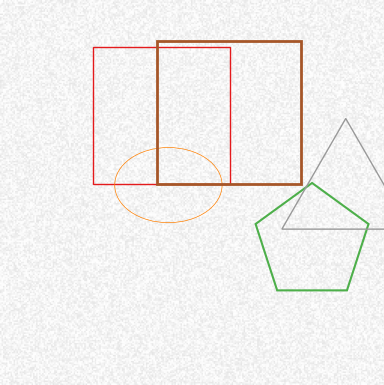[{"shape": "square", "thickness": 1, "radius": 0.89, "center": [0.419, 0.7]}, {"shape": "pentagon", "thickness": 1.5, "radius": 0.77, "center": [0.811, 0.371]}, {"shape": "oval", "thickness": 0.5, "radius": 0.7, "center": [0.437, 0.519]}, {"shape": "square", "thickness": 2, "radius": 0.93, "center": [0.595, 0.708]}, {"shape": "triangle", "thickness": 1, "radius": 0.96, "center": [0.898, 0.501]}]